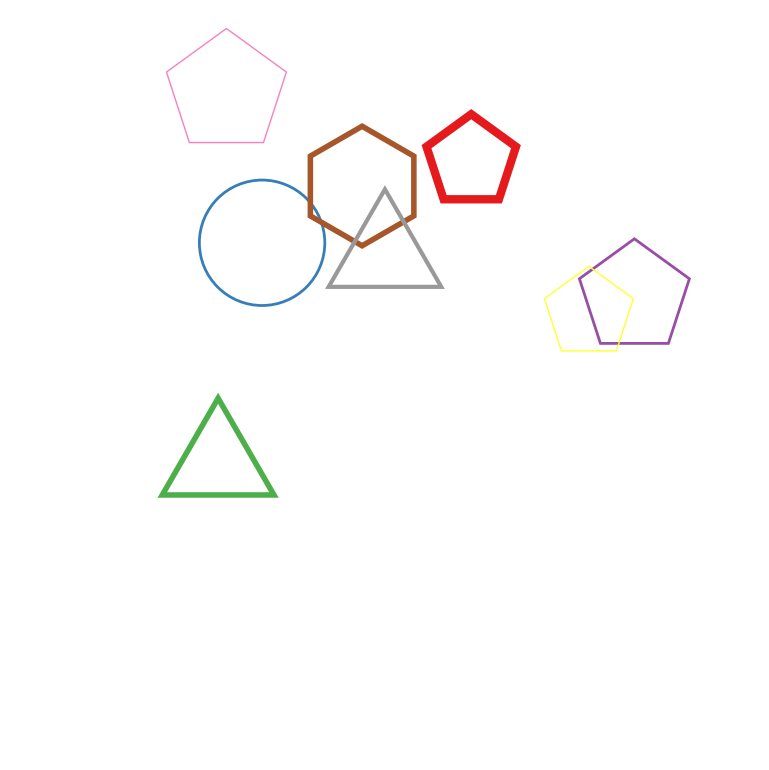[{"shape": "pentagon", "thickness": 3, "radius": 0.31, "center": [0.612, 0.791]}, {"shape": "circle", "thickness": 1, "radius": 0.41, "center": [0.34, 0.685]}, {"shape": "triangle", "thickness": 2, "radius": 0.42, "center": [0.283, 0.399]}, {"shape": "pentagon", "thickness": 1, "radius": 0.38, "center": [0.824, 0.615]}, {"shape": "pentagon", "thickness": 0.5, "radius": 0.3, "center": [0.765, 0.593]}, {"shape": "hexagon", "thickness": 2, "radius": 0.39, "center": [0.47, 0.758]}, {"shape": "pentagon", "thickness": 0.5, "radius": 0.41, "center": [0.294, 0.881]}, {"shape": "triangle", "thickness": 1.5, "radius": 0.42, "center": [0.5, 0.67]}]